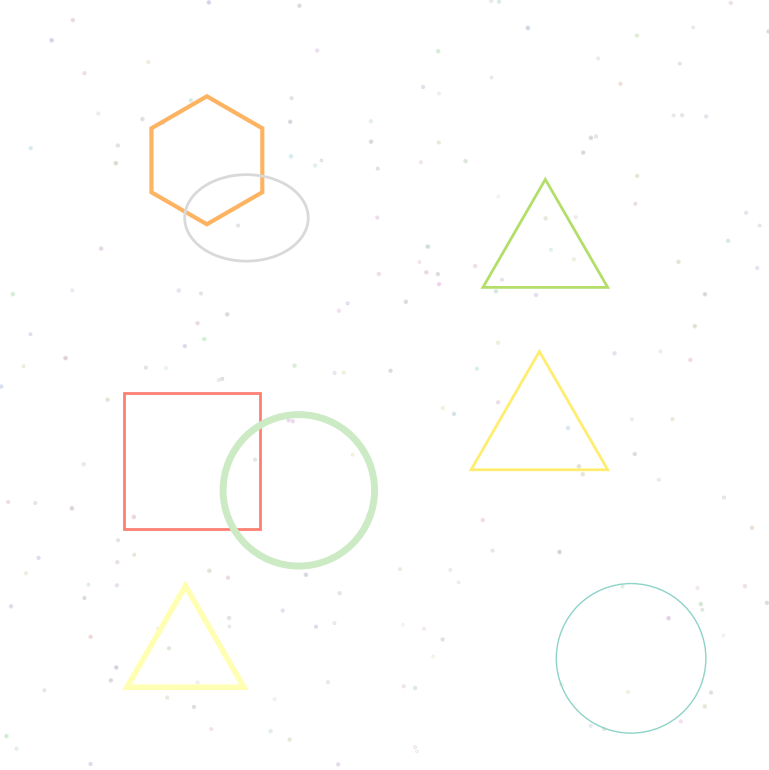[{"shape": "circle", "thickness": 0.5, "radius": 0.49, "center": [0.82, 0.145]}, {"shape": "triangle", "thickness": 2, "radius": 0.44, "center": [0.241, 0.151]}, {"shape": "square", "thickness": 1, "radius": 0.44, "center": [0.249, 0.402]}, {"shape": "hexagon", "thickness": 1.5, "radius": 0.42, "center": [0.269, 0.792]}, {"shape": "triangle", "thickness": 1, "radius": 0.47, "center": [0.708, 0.674]}, {"shape": "oval", "thickness": 1, "radius": 0.4, "center": [0.32, 0.717]}, {"shape": "circle", "thickness": 2.5, "radius": 0.49, "center": [0.388, 0.363]}, {"shape": "triangle", "thickness": 1, "radius": 0.51, "center": [0.701, 0.441]}]